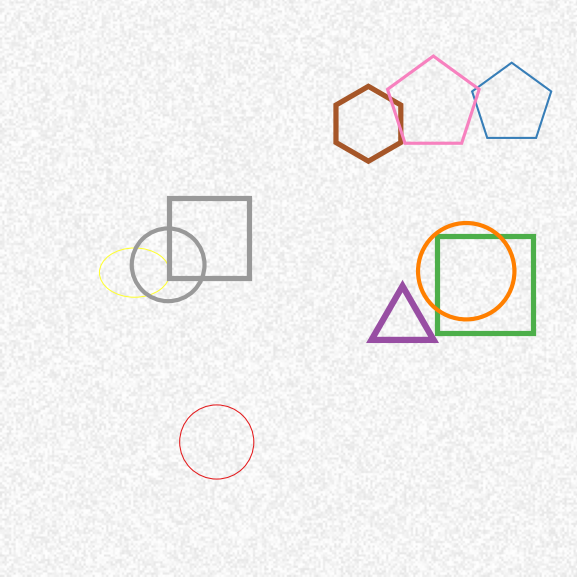[{"shape": "circle", "thickness": 0.5, "radius": 0.32, "center": [0.375, 0.234]}, {"shape": "pentagon", "thickness": 1, "radius": 0.36, "center": [0.886, 0.819]}, {"shape": "square", "thickness": 2.5, "radius": 0.42, "center": [0.84, 0.507]}, {"shape": "triangle", "thickness": 3, "radius": 0.31, "center": [0.697, 0.442]}, {"shape": "circle", "thickness": 2, "radius": 0.42, "center": [0.807, 0.53]}, {"shape": "oval", "thickness": 0.5, "radius": 0.3, "center": [0.233, 0.527]}, {"shape": "hexagon", "thickness": 2.5, "radius": 0.32, "center": [0.638, 0.785]}, {"shape": "pentagon", "thickness": 1.5, "radius": 0.42, "center": [0.75, 0.819]}, {"shape": "circle", "thickness": 2, "radius": 0.31, "center": [0.291, 0.541]}, {"shape": "square", "thickness": 2.5, "radius": 0.35, "center": [0.362, 0.587]}]